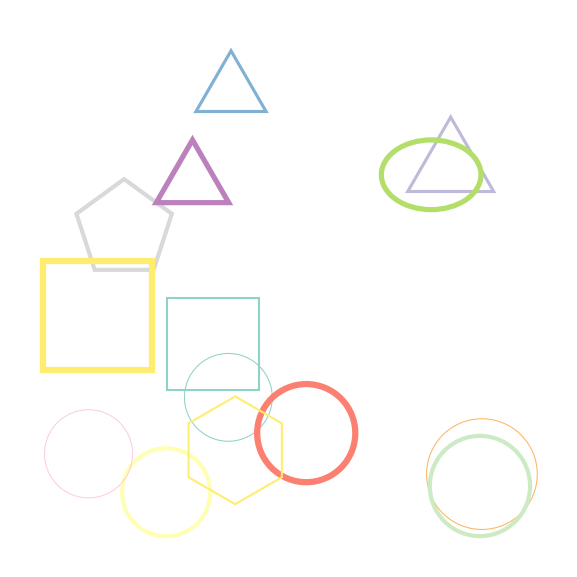[{"shape": "square", "thickness": 1, "radius": 0.4, "center": [0.369, 0.404]}, {"shape": "circle", "thickness": 0.5, "radius": 0.38, "center": [0.395, 0.311]}, {"shape": "circle", "thickness": 2, "radius": 0.38, "center": [0.288, 0.147]}, {"shape": "triangle", "thickness": 1.5, "radius": 0.43, "center": [0.78, 0.71]}, {"shape": "circle", "thickness": 3, "radius": 0.42, "center": [0.53, 0.249]}, {"shape": "triangle", "thickness": 1.5, "radius": 0.35, "center": [0.4, 0.841]}, {"shape": "circle", "thickness": 0.5, "radius": 0.48, "center": [0.835, 0.178]}, {"shape": "oval", "thickness": 2.5, "radius": 0.43, "center": [0.747, 0.696]}, {"shape": "circle", "thickness": 0.5, "radius": 0.38, "center": [0.153, 0.213]}, {"shape": "pentagon", "thickness": 2, "radius": 0.43, "center": [0.215, 0.602]}, {"shape": "triangle", "thickness": 2.5, "radius": 0.36, "center": [0.333, 0.684]}, {"shape": "circle", "thickness": 2, "radius": 0.43, "center": [0.831, 0.158]}, {"shape": "square", "thickness": 3, "radius": 0.47, "center": [0.169, 0.453]}, {"shape": "hexagon", "thickness": 1, "radius": 0.47, "center": [0.407, 0.219]}]